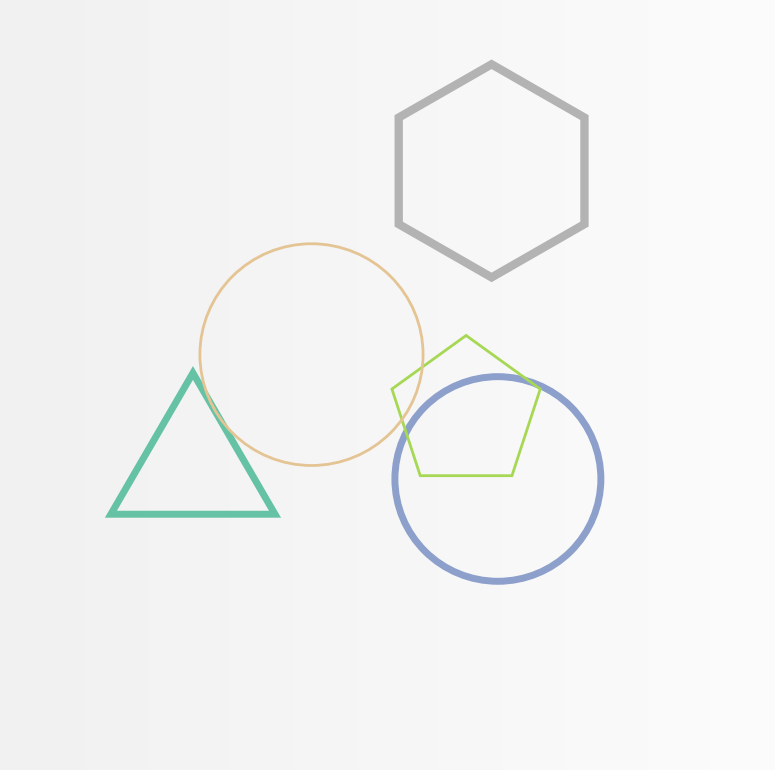[{"shape": "triangle", "thickness": 2.5, "radius": 0.61, "center": [0.249, 0.393]}, {"shape": "circle", "thickness": 2.5, "radius": 0.66, "center": [0.642, 0.378]}, {"shape": "pentagon", "thickness": 1, "radius": 0.5, "center": [0.601, 0.464]}, {"shape": "circle", "thickness": 1, "radius": 0.72, "center": [0.402, 0.539]}, {"shape": "hexagon", "thickness": 3, "radius": 0.69, "center": [0.634, 0.778]}]